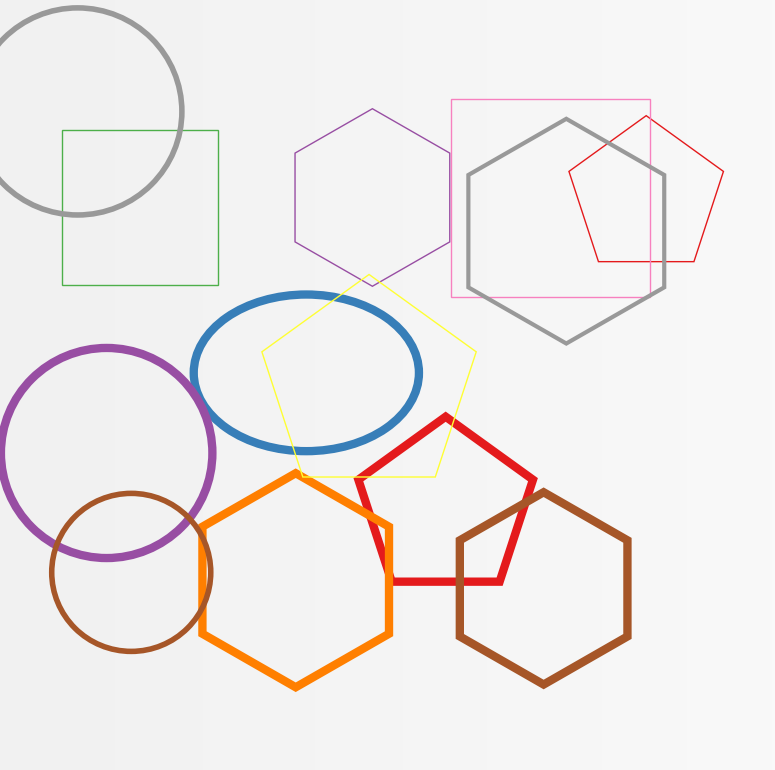[{"shape": "pentagon", "thickness": 0.5, "radius": 0.52, "center": [0.834, 0.745]}, {"shape": "pentagon", "thickness": 3, "radius": 0.59, "center": [0.575, 0.34]}, {"shape": "oval", "thickness": 3, "radius": 0.73, "center": [0.395, 0.516]}, {"shape": "square", "thickness": 0.5, "radius": 0.5, "center": [0.181, 0.731]}, {"shape": "circle", "thickness": 3, "radius": 0.68, "center": [0.138, 0.412]}, {"shape": "hexagon", "thickness": 0.5, "radius": 0.58, "center": [0.481, 0.744]}, {"shape": "hexagon", "thickness": 3, "radius": 0.69, "center": [0.382, 0.246]}, {"shape": "pentagon", "thickness": 0.5, "radius": 0.73, "center": [0.476, 0.498]}, {"shape": "hexagon", "thickness": 3, "radius": 0.62, "center": [0.701, 0.236]}, {"shape": "circle", "thickness": 2, "radius": 0.51, "center": [0.169, 0.257]}, {"shape": "square", "thickness": 0.5, "radius": 0.64, "center": [0.71, 0.743]}, {"shape": "circle", "thickness": 2, "radius": 0.67, "center": [0.1, 0.855]}, {"shape": "hexagon", "thickness": 1.5, "radius": 0.73, "center": [0.731, 0.7]}]